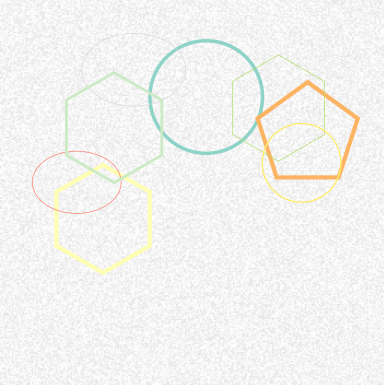[{"shape": "circle", "thickness": 2.5, "radius": 0.73, "center": [0.536, 0.748]}, {"shape": "hexagon", "thickness": 3, "radius": 0.7, "center": [0.268, 0.431]}, {"shape": "oval", "thickness": 0.5, "radius": 0.58, "center": [0.199, 0.526]}, {"shape": "pentagon", "thickness": 3, "radius": 0.68, "center": [0.799, 0.65]}, {"shape": "hexagon", "thickness": 0.5, "radius": 0.69, "center": [0.723, 0.719]}, {"shape": "oval", "thickness": 0.5, "radius": 0.68, "center": [0.347, 0.819]}, {"shape": "hexagon", "thickness": 2, "radius": 0.72, "center": [0.296, 0.669]}, {"shape": "circle", "thickness": 1, "radius": 0.51, "center": [0.783, 0.577]}]